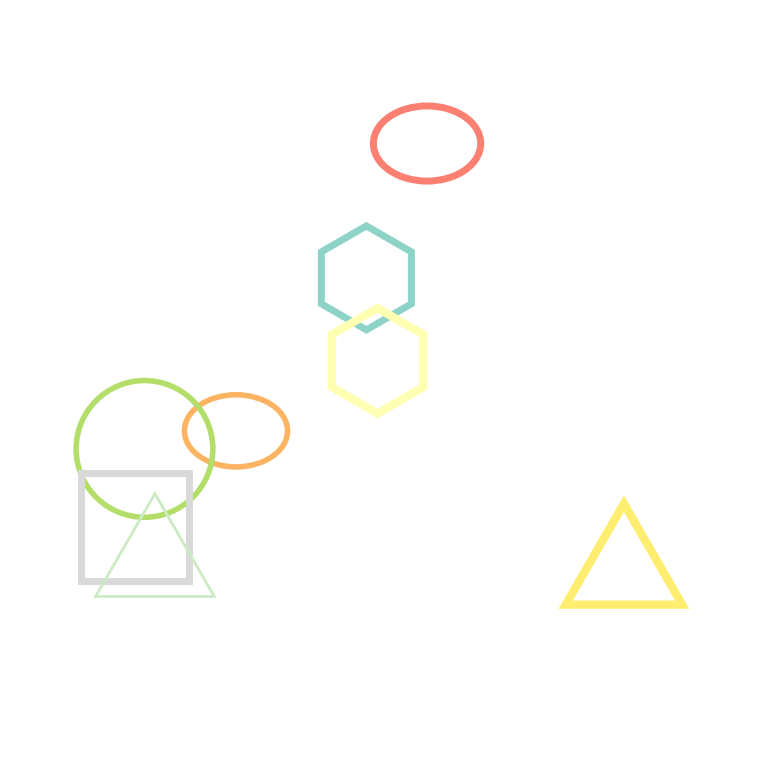[{"shape": "hexagon", "thickness": 2.5, "radius": 0.34, "center": [0.476, 0.639]}, {"shape": "hexagon", "thickness": 3, "radius": 0.34, "center": [0.49, 0.531]}, {"shape": "oval", "thickness": 2.5, "radius": 0.35, "center": [0.555, 0.814]}, {"shape": "oval", "thickness": 2, "radius": 0.33, "center": [0.306, 0.44]}, {"shape": "circle", "thickness": 2, "radius": 0.44, "center": [0.188, 0.417]}, {"shape": "square", "thickness": 2.5, "radius": 0.35, "center": [0.176, 0.315]}, {"shape": "triangle", "thickness": 1, "radius": 0.45, "center": [0.201, 0.27]}, {"shape": "triangle", "thickness": 3, "radius": 0.44, "center": [0.81, 0.258]}]